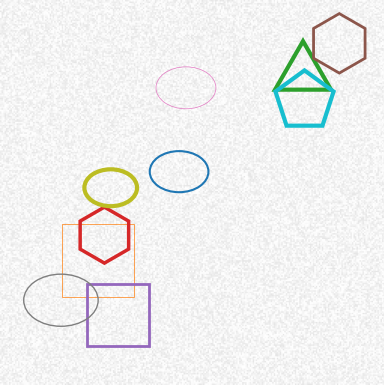[{"shape": "oval", "thickness": 1.5, "radius": 0.38, "center": [0.465, 0.554]}, {"shape": "square", "thickness": 0.5, "radius": 0.47, "center": [0.255, 0.324]}, {"shape": "triangle", "thickness": 3, "radius": 0.42, "center": [0.787, 0.809]}, {"shape": "hexagon", "thickness": 2.5, "radius": 0.36, "center": [0.271, 0.389]}, {"shape": "square", "thickness": 2, "radius": 0.4, "center": [0.307, 0.181]}, {"shape": "hexagon", "thickness": 2, "radius": 0.39, "center": [0.881, 0.887]}, {"shape": "oval", "thickness": 0.5, "radius": 0.39, "center": [0.483, 0.772]}, {"shape": "oval", "thickness": 1, "radius": 0.48, "center": [0.158, 0.22]}, {"shape": "oval", "thickness": 3, "radius": 0.34, "center": [0.288, 0.512]}, {"shape": "pentagon", "thickness": 3, "radius": 0.4, "center": [0.791, 0.738]}]